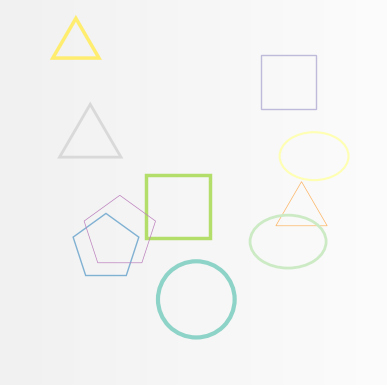[{"shape": "circle", "thickness": 3, "radius": 0.49, "center": [0.507, 0.222]}, {"shape": "oval", "thickness": 1.5, "radius": 0.44, "center": [0.811, 0.594]}, {"shape": "square", "thickness": 1, "radius": 0.35, "center": [0.744, 0.786]}, {"shape": "pentagon", "thickness": 1, "radius": 0.45, "center": [0.273, 0.356]}, {"shape": "triangle", "thickness": 0.5, "radius": 0.38, "center": [0.778, 0.452]}, {"shape": "square", "thickness": 2.5, "radius": 0.41, "center": [0.459, 0.464]}, {"shape": "triangle", "thickness": 2, "radius": 0.46, "center": [0.233, 0.638]}, {"shape": "pentagon", "thickness": 0.5, "radius": 0.48, "center": [0.309, 0.396]}, {"shape": "oval", "thickness": 2, "radius": 0.49, "center": [0.743, 0.372]}, {"shape": "triangle", "thickness": 2.5, "radius": 0.34, "center": [0.196, 0.884]}]